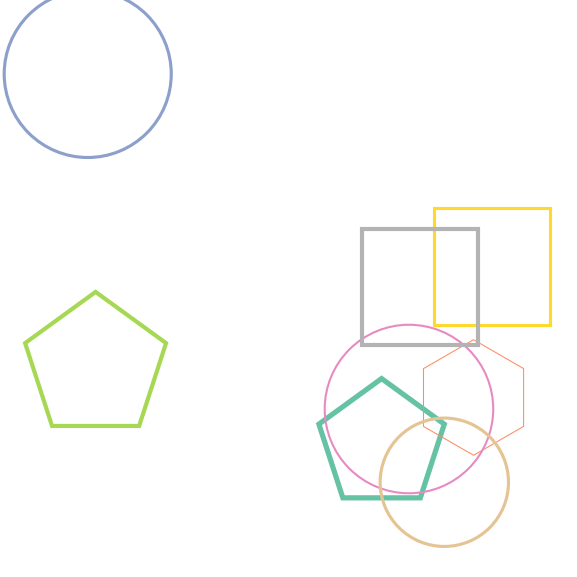[{"shape": "pentagon", "thickness": 2.5, "radius": 0.57, "center": [0.661, 0.229]}, {"shape": "hexagon", "thickness": 0.5, "radius": 0.5, "center": [0.82, 0.311]}, {"shape": "circle", "thickness": 1.5, "radius": 0.72, "center": [0.152, 0.871]}, {"shape": "circle", "thickness": 1, "radius": 0.73, "center": [0.708, 0.291]}, {"shape": "pentagon", "thickness": 2, "radius": 0.64, "center": [0.166, 0.365]}, {"shape": "square", "thickness": 1.5, "radius": 0.5, "center": [0.852, 0.537]}, {"shape": "circle", "thickness": 1.5, "radius": 0.56, "center": [0.769, 0.164]}, {"shape": "square", "thickness": 2, "radius": 0.5, "center": [0.727, 0.502]}]